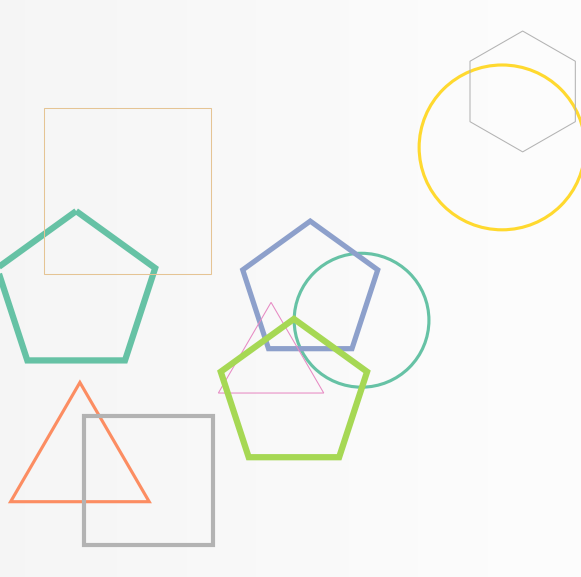[{"shape": "pentagon", "thickness": 3, "radius": 0.71, "center": [0.131, 0.491]}, {"shape": "circle", "thickness": 1.5, "radius": 0.58, "center": [0.622, 0.445]}, {"shape": "triangle", "thickness": 1.5, "radius": 0.69, "center": [0.137, 0.199]}, {"shape": "pentagon", "thickness": 2.5, "radius": 0.61, "center": [0.534, 0.494]}, {"shape": "triangle", "thickness": 0.5, "radius": 0.52, "center": [0.466, 0.371]}, {"shape": "pentagon", "thickness": 3, "radius": 0.66, "center": [0.506, 0.315]}, {"shape": "circle", "thickness": 1.5, "radius": 0.71, "center": [0.864, 0.744]}, {"shape": "square", "thickness": 0.5, "radius": 0.72, "center": [0.219, 0.669]}, {"shape": "hexagon", "thickness": 0.5, "radius": 0.52, "center": [0.899, 0.841]}, {"shape": "square", "thickness": 2, "radius": 0.56, "center": [0.255, 0.167]}]